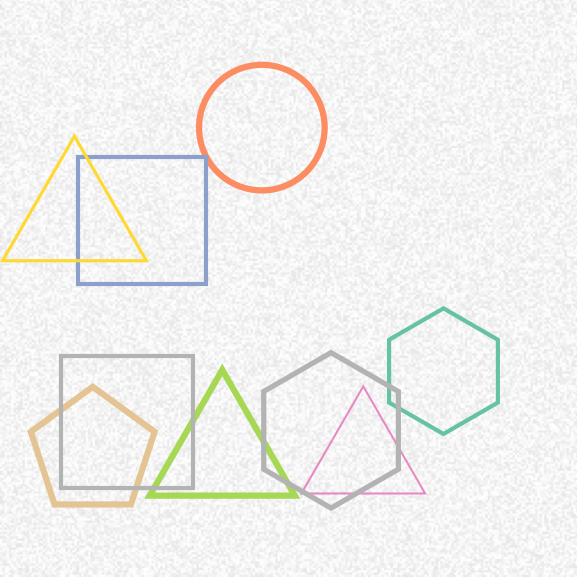[{"shape": "hexagon", "thickness": 2, "radius": 0.54, "center": [0.768, 0.356]}, {"shape": "circle", "thickness": 3, "radius": 0.54, "center": [0.453, 0.778]}, {"shape": "square", "thickness": 2, "radius": 0.55, "center": [0.246, 0.618]}, {"shape": "triangle", "thickness": 1, "radius": 0.62, "center": [0.629, 0.206]}, {"shape": "triangle", "thickness": 3, "radius": 0.73, "center": [0.385, 0.213]}, {"shape": "triangle", "thickness": 1.5, "radius": 0.72, "center": [0.129, 0.62]}, {"shape": "pentagon", "thickness": 3, "radius": 0.56, "center": [0.161, 0.217]}, {"shape": "hexagon", "thickness": 2.5, "radius": 0.67, "center": [0.573, 0.254]}, {"shape": "square", "thickness": 2, "radius": 0.57, "center": [0.219, 0.268]}]